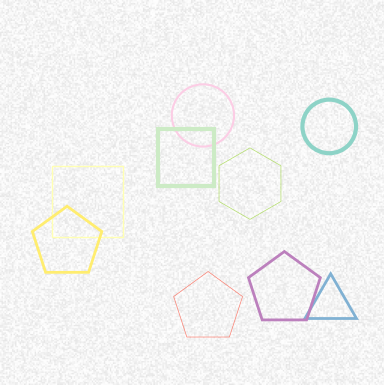[{"shape": "circle", "thickness": 3, "radius": 0.35, "center": [0.855, 0.672]}, {"shape": "square", "thickness": 1, "radius": 0.46, "center": [0.227, 0.477]}, {"shape": "pentagon", "thickness": 0.5, "radius": 0.47, "center": [0.541, 0.201]}, {"shape": "triangle", "thickness": 2, "radius": 0.39, "center": [0.859, 0.211]}, {"shape": "hexagon", "thickness": 0.5, "radius": 0.46, "center": [0.649, 0.523]}, {"shape": "circle", "thickness": 1.5, "radius": 0.4, "center": [0.527, 0.7]}, {"shape": "pentagon", "thickness": 2, "radius": 0.49, "center": [0.739, 0.248]}, {"shape": "square", "thickness": 3, "radius": 0.37, "center": [0.483, 0.591]}, {"shape": "pentagon", "thickness": 2, "radius": 0.47, "center": [0.174, 0.369]}]